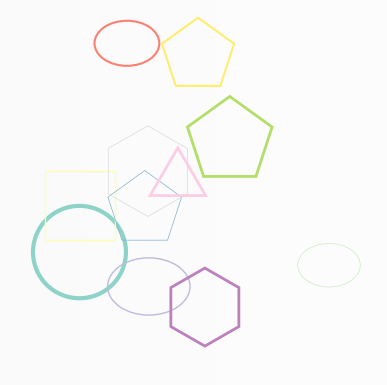[{"shape": "circle", "thickness": 3, "radius": 0.6, "center": [0.205, 0.345]}, {"shape": "square", "thickness": 1, "radius": 0.45, "center": [0.206, 0.467]}, {"shape": "oval", "thickness": 1, "radius": 0.53, "center": [0.384, 0.256]}, {"shape": "oval", "thickness": 1.5, "radius": 0.42, "center": [0.328, 0.888]}, {"shape": "pentagon", "thickness": 0.5, "radius": 0.5, "center": [0.374, 0.457]}, {"shape": "pentagon", "thickness": 2, "radius": 0.57, "center": [0.593, 0.635]}, {"shape": "triangle", "thickness": 2, "radius": 0.41, "center": [0.459, 0.533]}, {"shape": "hexagon", "thickness": 0.5, "radius": 0.59, "center": [0.381, 0.556]}, {"shape": "hexagon", "thickness": 2, "radius": 0.51, "center": [0.529, 0.202]}, {"shape": "oval", "thickness": 0.5, "radius": 0.4, "center": [0.849, 0.311]}, {"shape": "pentagon", "thickness": 1.5, "radius": 0.49, "center": [0.511, 0.856]}]